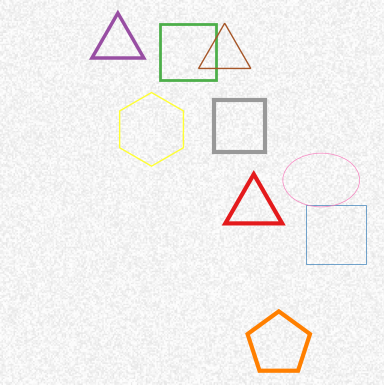[{"shape": "triangle", "thickness": 3, "radius": 0.43, "center": [0.659, 0.462]}, {"shape": "square", "thickness": 0.5, "radius": 0.39, "center": [0.872, 0.391]}, {"shape": "square", "thickness": 2, "radius": 0.36, "center": [0.489, 0.865]}, {"shape": "triangle", "thickness": 2.5, "radius": 0.39, "center": [0.306, 0.888]}, {"shape": "pentagon", "thickness": 3, "radius": 0.43, "center": [0.724, 0.106]}, {"shape": "hexagon", "thickness": 1, "radius": 0.48, "center": [0.394, 0.664]}, {"shape": "triangle", "thickness": 1, "radius": 0.39, "center": [0.584, 0.861]}, {"shape": "oval", "thickness": 0.5, "radius": 0.5, "center": [0.834, 0.532]}, {"shape": "square", "thickness": 3, "radius": 0.34, "center": [0.622, 0.673]}]